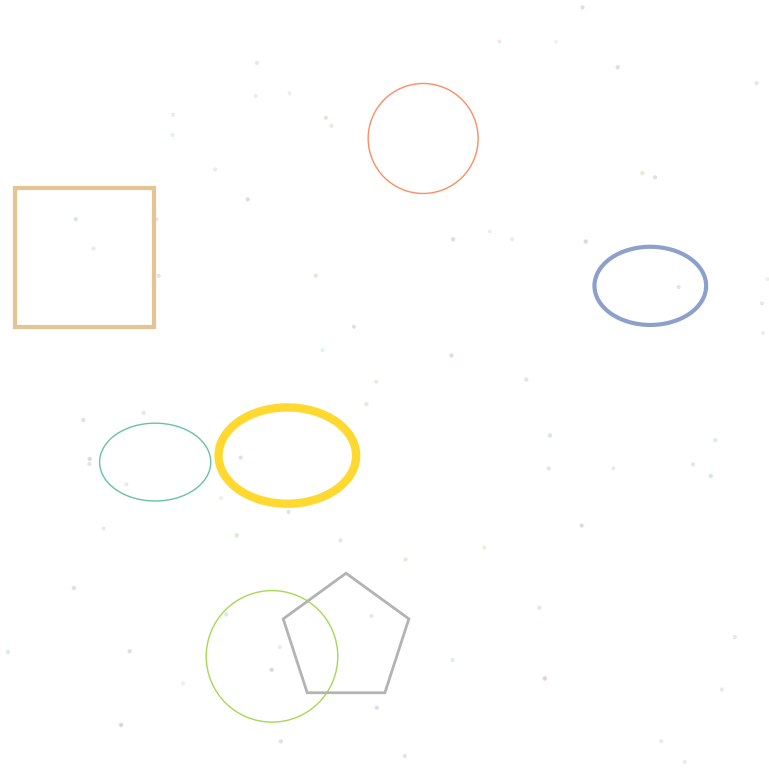[{"shape": "oval", "thickness": 0.5, "radius": 0.36, "center": [0.202, 0.4]}, {"shape": "circle", "thickness": 0.5, "radius": 0.36, "center": [0.55, 0.82]}, {"shape": "oval", "thickness": 1.5, "radius": 0.36, "center": [0.845, 0.629]}, {"shape": "circle", "thickness": 0.5, "radius": 0.43, "center": [0.353, 0.148]}, {"shape": "oval", "thickness": 3, "radius": 0.45, "center": [0.373, 0.408]}, {"shape": "square", "thickness": 1.5, "radius": 0.45, "center": [0.11, 0.666]}, {"shape": "pentagon", "thickness": 1, "radius": 0.43, "center": [0.449, 0.17]}]